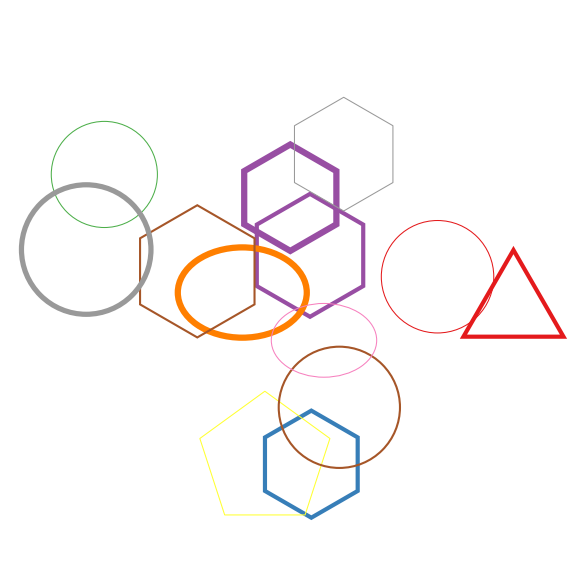[{"shape": "triangle", "thickness": 2, "radius": 0.5, "center": [0.889, 0.466]}, {"shape": "circle", "thickness": 0.5, "radius": 0.49, "center": [0.758, 0.52]}, {"shape": "hexagon", "thickness": 2, "radius": 0.46, "center": [0.539, 0.195]}, {"shape": "circle", "thickness": 0.5, "radius": 0.46, "center": [0.181, 0.697]}, {"shape": "hexagon", "thickness": 3, "radius": 0.46, "center": [0.503, 0.657]}, {"shape": "hexagon", "thickness": 2, "radius": 0.53, "center": [0.537, 0.557]}, {"shape": "oval", "thickness": 3, "radius": 0.56, "center": [0.42, 0.493]}, {"shape": "pentagon", "thickness": 0.5, "radius": 0.59, "center": [0.459, 0.203]}, {"shape": "hexagon", "thickness": 1, "radius": 0.57, "center": [0.342, 0.529]}, {"shape": "circle", "thickness": 1, "radius": 0.52, "center": [0.588, 0.294]}, {"shape": "oval", "thickness": 0.5, "radius": 0.46, "center": [0.561, 0.41]}, {"shape": "circle", "thickness": 2.5, "radius": 0.56, "center": [0.149, 0.567]}, {"shape": "hexagon", "thickness": 0.5, "radius": 0.49, "center": [0.595, 0.732]}]